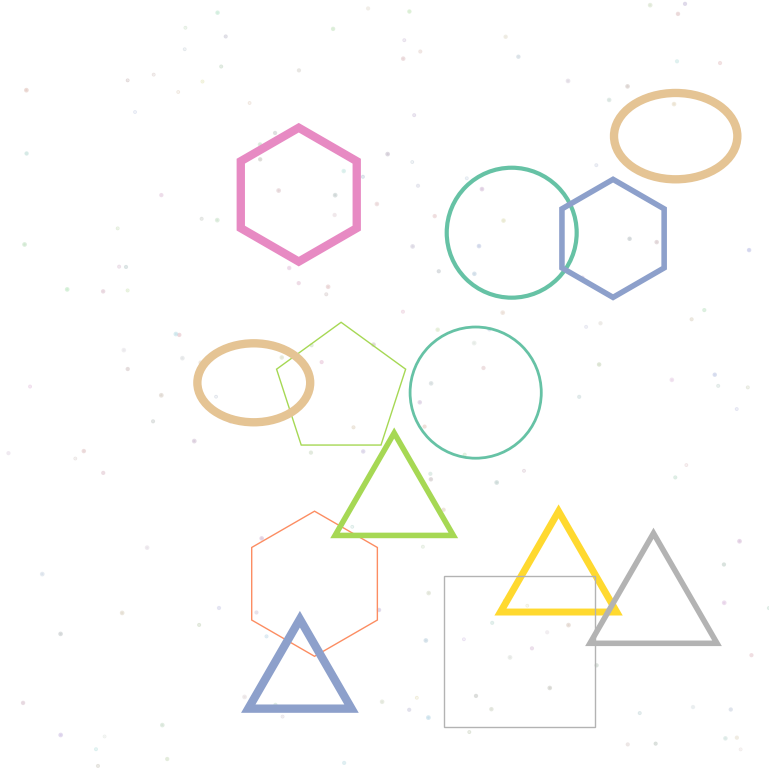[{"shape": "circle", "thickness": 1, "radius": 0.43, "center": [0.618, 0.49]}, {"shape": "circle", "thickness": 1.5, "radius": 0.42, "center": [0.665, 0.698]}, {"shape": "hexagon", "thickness": 0.5, "radius": 0.47, "center": [0.408, 0.242]}, {"shape": "hexagon", "thickness": 2, "radius": 0.38, "center": [0.796, 0.69]}, {"shape": "triangle", "thickness": 3, "radius": 0.39, "center": [0.389, 0.118]}, {"shape": "hexagon", "thickness": 3, "radius": 0.43, "center": [0.388, 0.747]}, {"shape": "pentagon", "thickness": 0.5, "radius": 0.44, "center": [0.443, 0.493]}, {"shape": "triangle", "thickness": 2, "radius": 0.44, "center": [0.512, 0.349]}, {"shape": "triangle", "thickness": 2.5, "radius": 0.44, "center": [0.725, 0.249]}, {"shape": "oval", "thickness": 3, "radius": 0.4, "center": [0.878, 0.823]}, {"shape": "oval", "thickness": 3, "radius": 0.37, "center": [0.33, 0.503]}, {"shape": "triangle", "thickness": 2, "radius": 0.48, "center": [0.849, 0.212]}, {"shape": "square", "thickness": 0.5, "radius": 0.49, "center": [0.675, 0.154]}]